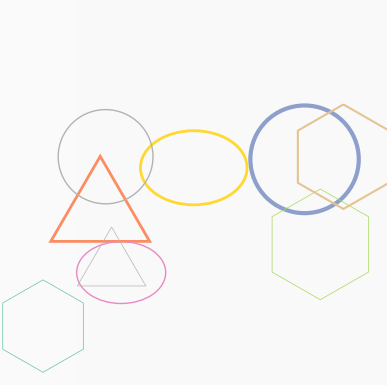[{"shape": "hexagon", "thickness": 0.5, "radius": 0.6, "center": [0.111, 0.153]}, {"shape": "triangle", "thickness": 2, "radius": 0.74, "center": [0.259, 0.447]}, {"shape": "circle", "thickness": 3, "radius": 0.7, "center": [0.786, 0.586]}, {"shape": "oval", "thickness": 1, "radius": 0.57, "center": [0.313, 0.292]}, {"shape": "hexagon", "thickness": 0.5, "radius": 0.72, "center": [0.827, 0.365]}, {"shape": "oval", "thickness": 2, "radius": 0.69, "center": [0.5, 0.564]}, {"shape": "hexagon", "thickness": 1.5, "radius": 0.68, "center": [0.886, 0.593]}, {"shape": "circle", "thickness": 1, "radius": 0.61, "center": [0.272, 0.593]}, {"shape": "triangle", "thickness": 0.5, "radius": 0.51, "center": [0.288, 0.308]}]